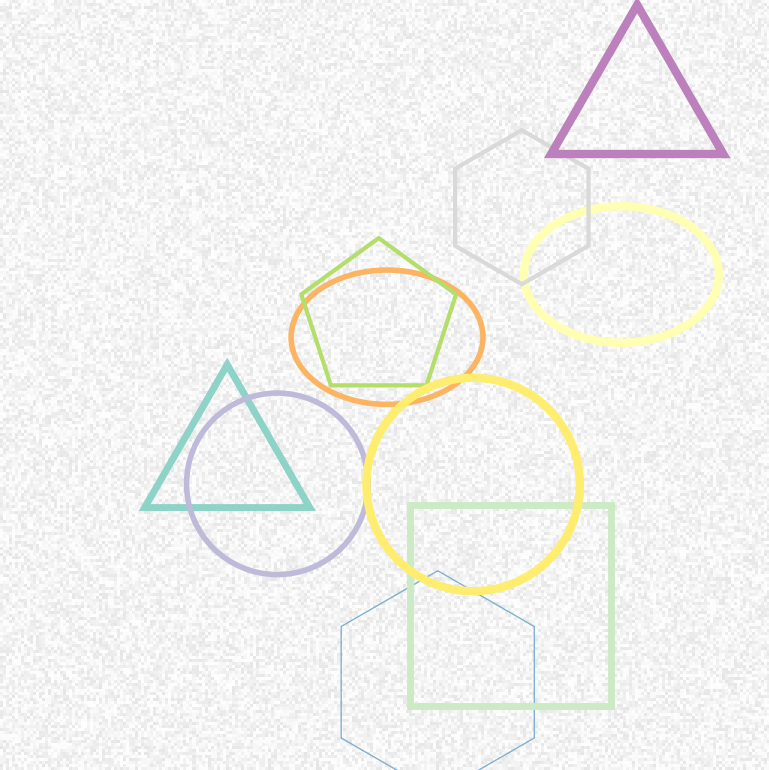[{"shape": "triangle", "thickness": 2.5, "radius": 0.62, "center": [0.295, 0.403]}, {"shape": "oval", "thickness": 3, "radius": 0.63, "center": [0.807, 0.644]}, {"shape": "circle", "thickness": 2, "radius": 0.59, "center": [0.36, 0.372]}, {"shape": "hexagon", "thickness": 0.5, "radius": 0.72, "center": [0.568, 0.114]}, {"shape": "oval", "thickness": 2, "radius": 0.62, "center": [0.503, 0.562]}, {"shape": "pentagon", "thickness": 1.5, "radius": 0.53, "center": [0.492, 0.585]}, {"shape": "hexagon", "thickness": 1.5, "radius": 0.5, "center": [0.678, 0.731]}, {"shape": "triangle", "thickness": 3, "radius": 0.65, "center": [0.828, 0.865]}, {"shape": "square", "thickness": 2.5, "radius": 0.65, "center": [0.663, 0.213]}, {"shape": "circle", "thickness": 3, "radius": 0.69, "center": [0.614, 0.371]}]